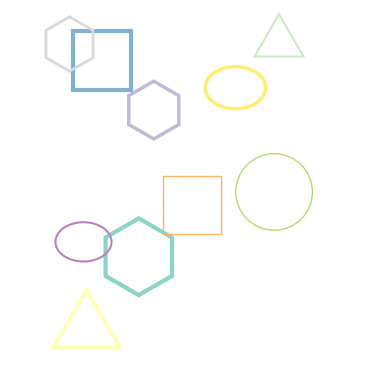[{"shape": "hexagon", "thickness": 3, "radius": 0.5, "center": [0.36, 0.333]}, {"shape": "triangle", "thickness": 2.5, "radius": 0.5, "center": [0.225, 0.147]}, {"shape": "hexagon", "thickness": 2.5, "radius": 0.38, "center": [0.399, 0.714]}, {"shape": "square", "thickness": 3, "radius": 0.38, "center": [0.264, 0.843]}, {"shape": "square", "thickness": 1, "radius": 0.38, "center": [0.498, 0.467]}, {"shape": "circle", "thickness": 1, "radius": 0.5, "center": [0.712, 0.501]}, {"shape": "hexagon", "thickness": 2, "radius": 0.35, "center": [0.181, 0.886]}, {"shape": "oval", "thickness": 1.5, "radius": 0.36, "center": [0.217, 0.372]}, {"shape": "triangle", "thickness": 1.5, "radius": 0.37, "center": [0.725, 0.89]}, {"shape": "oval", "thickness": 2.5, "radius": 0.39, "center": [0.611, 0.772]}]